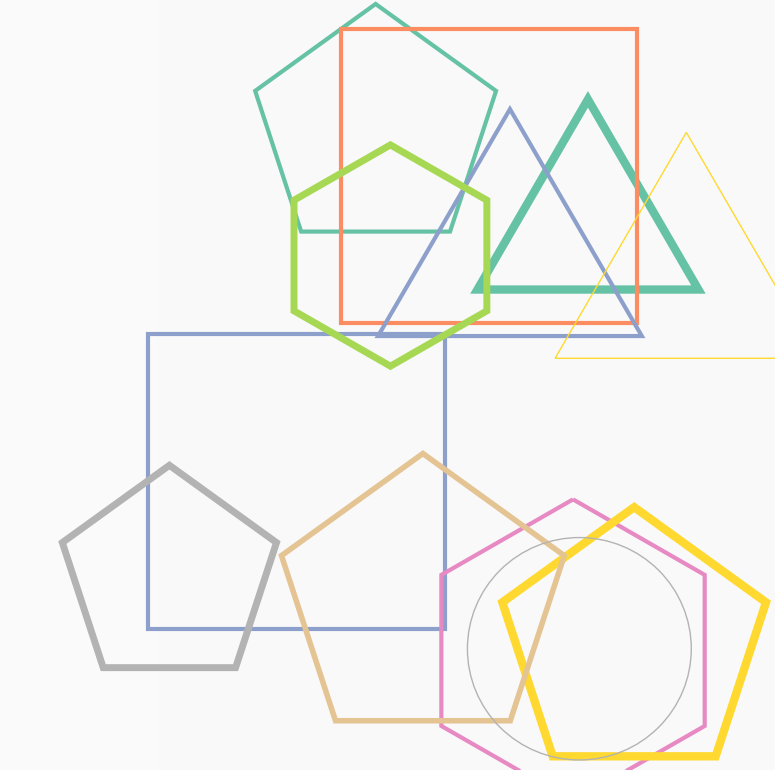[{"shape": "pentagon", "thickness": 1.5, "radius": 0.82, "center": [0.485, 0.831]}, {"shape": "triangle", "thickness": 3, "radius": 0.82, "center": [0.759, 0.706]}, {"shape": "square", "thickness": 1.5, "radius": 0.96, "center": [0.631, 0.772]}, {"shape": "triangle", "thickness": 1.5, "radius": 0.98, "center": [0.658, 0.662]}, {"shape": "square", "thickness": 1.5, "radius": 0.96, "center": [0.383, 0.374]}, {"shape": "hexagon", "thickness": 1.5, "radius": 0.98, "center": [0.739, 0.155]}, {"shape": "hexagon", "thickness": 2.5, "radius": 0.72, "center": [0.504, 0.668]}, {"shape": "pentagon", "thickness": 3, "radius": 0.89, "center": [0.818, 0.162]}, {"shape": "triangle", "thickness": 0.5, "radius": 0.98, "center": [0.886, 0.632]}, {"shape": "pentagon", "thickness": 2, "radius": 0.96, "center": [0.546, 0.219]}, {"shape": "circle", "thickness": 0.5, "radius": 0.72, "center": [0.748, 0.157]}, {"shape": "pentagon", "thickness": 2.5, "radius": 0.73, "center": [0.219, 0.25]}]